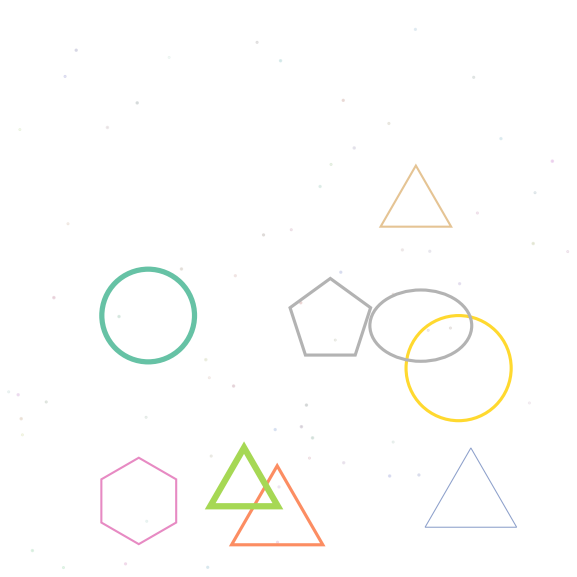[{"shape": "circle", "thickness": 2.5, "radius": 0.4, "center": [0.257, 0.453]}, {"shape": "triangle", "thickness": 1.5, "radius": 0.46, "center": [0.48, 0.101]}, {"shape": "triangle", "thickness": 0.5, "radius": 0.46, "center": [0.815, 0.132]}, {"shape": "hexagon", "thickness": 1, "radius": 0.37, "center": [0.24, 0.132]}, {"shape": "triangle", "thickness": 3, "radius": 0.34, "center": [0.423, 0.156]}, {"shape": "circle", "thickness": 1.5, "radius": 0.46, "center": [0.794, 0.362]}, {"shape": "triangle", "thickness": 1, "radius": 0.35, "center": [0.72, 0.642]}, {"shape": "oval", "thickness": 1.5, "radius": 0.44, "center": [0.729, 0.435]}, {"shape": "pentagon", "thickness": 1.5, "radius": 0.37, "center": [0.572, 0.444]}]